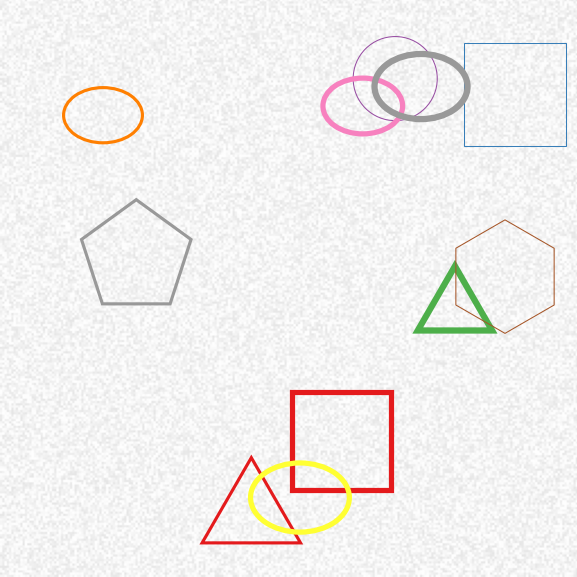[{"shape": "triangle", "thickness": 1.5, "radius": 0.49, "center": [0.435, 0.108]}, {"shape": "square", "thickness": 2.5, "radius": 0.43, "center": [0.592, 0.235]}, {"shape": "square", "thickness": 0.5, "radius": 0.45, "center": [0.892, 0.835]}, {"shape": "triangle", "thickness": 3, "radius": 0.37, "center": [0.788, 0.464]}, {"shape": "circle", "thickness": 0.5, "radius": 0.36, "center": [0.684, 0.863]}, {"shape": "oval", "thickness": 1.5, "radius": 0.34, "center": [0.178, 0.8]}, {"shape": "oval", "thickness": 2.5, "radius": 0.43, "center": [0.519, 0.138]}, {"shape": "hexagon", "thickness": 0.5, "radius": 0.49, "center": [0.874, 0.52]}, {"shape": "oval", "thickness": 2.5, "radius": 0.34, "center": [0.628, 0.816]}, {"shape": "pentagon", "thickness": 1.5, "radius": 0.5, "center": [0.236, 0.554]}, {"shape": "oval", "thickness": 3, "radius": 0.4, "center": [0.729, 0.849]}]